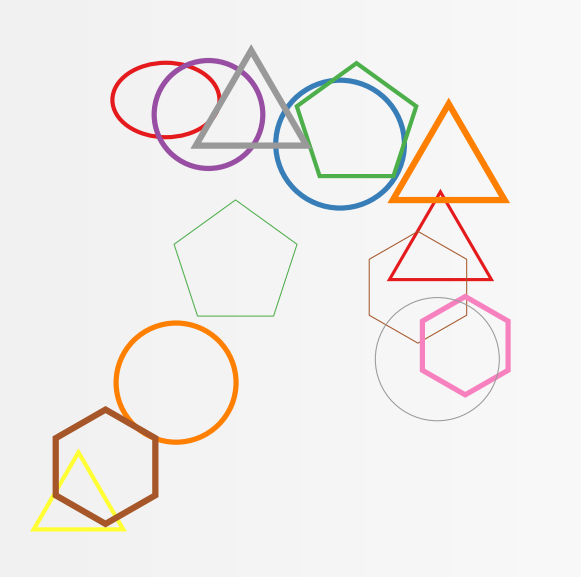[{"shape": "triangle", "thickness": 1.5, "radius": 0.51, "center": [0.758, 0.566]}, {"shape": "oval", "thickness": 2, "radius": 0.46, "center": [0.285, 0.826]}, {"shape": "circle", "thickness": 2.5, "radius": 0.55, "center": [0.585, 0.75]}, {"shape": "pentagon", "thickness": 0.5, "radius": 0.56, "center": [0.405, 0.542]}, {"shape": "pentagon", "thickness": 2, "radius": 0.54, "center": [0.613, 0.782]}, {"shape": "circle", "thickness": 2.5, "radius": 0.47, "center": [0.359, 0.801]}, {"shape": "circle", "thickness": 2.5, "radius": 0.52, "center": [0.303, 0.337]}, {"shape": "triangle", "thickness": 3, "radius": 0.56, "center": [0.772, 0.708]}, {"shape": "triangle", "thickness": 2, "radius": 0.44, "center": [0.135, 0.127]}, {"shape": "hexagon", "thickness": 0.5, "radius": 0.48, "center": [0.719, 0.502]}, {"shape": "hexagon", "thickness": 3, "radius": 0.49, "center": [0.182, 0.191]}, {"shape": "hexagon", "thickness": 2.5, "radius": 0.43, "center": [0.8, 0.401]}, {"shape": "triangle", "thickness": 3, "radius": 0.55, "center": [0.432, 0.802]}, {"shape": "circle", "thickness": 0.5, "radius": 0.53, "center": [0.752, 0.377]}]